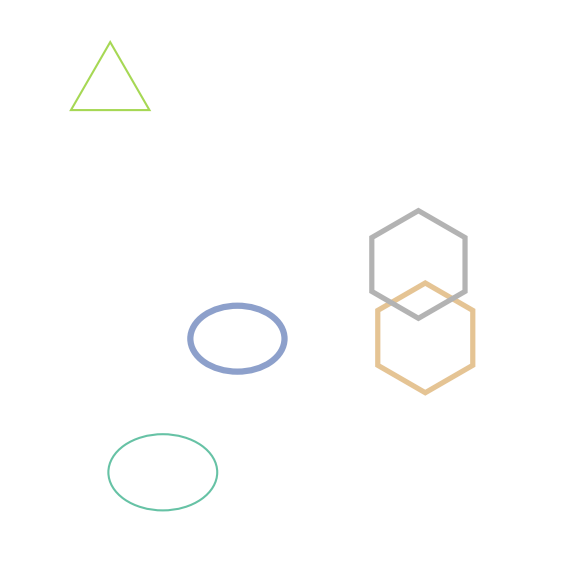[{"shape": "oval", "thickness": 1, "radius": 0.47, "center": [0.282, 0.181]}, {"shape": "oval", "thickness": 3, "radius": 0.41, "center": [0.411, 0.413]}, {"shape": "triangle", "thickness": 1, "radius": 0.39, "center": [0.191, 0.848]}, {"shape": "hexagon", "thickness": 2.5, "radius": 0.47, "center": [0.736, 0.414]}, {"shape": "hexagon", "thickness": 2.5, "radius": 0.47, "center": [0.725, 0.541]}]